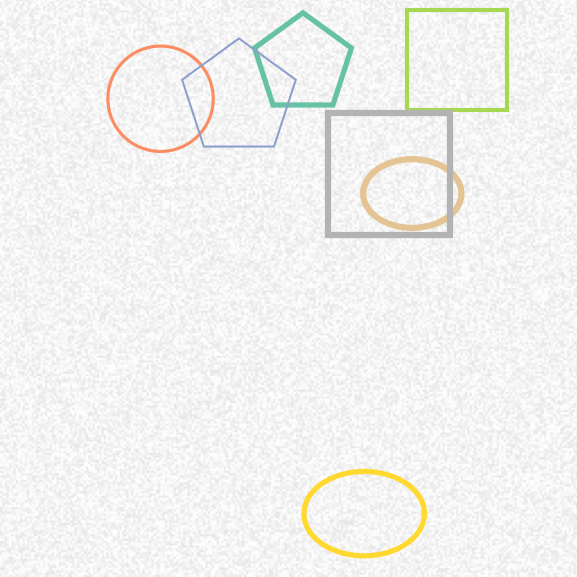[{"shape": "pentagon", "thickness": 2.5, "radius": 0.44, "center": [0.525, 0.889]}, {"shape": "circle", "thickness": 1.5, "radius": 0.46, "center": [0.278, 0.828]}, {"shape": "pentagon", "thickness": 1, "radius": 0.52, "center": [0.414, 0.829]}, {"shape": "square", "thickness": 2, "radius": 0.43, "center": [0.791, 0.895]}, {"shape": "oval", "thickness": 2.5, "radius": 0.52, "center": [0.631, 0.11]}, {"shape": "oval", "thickness": 3, "radius": 0.43, "center": [0.714, 0.664]}, {"shape": "square", "thickness": 3, "radius": 0.53, "center": [0.674, 0.698]}]